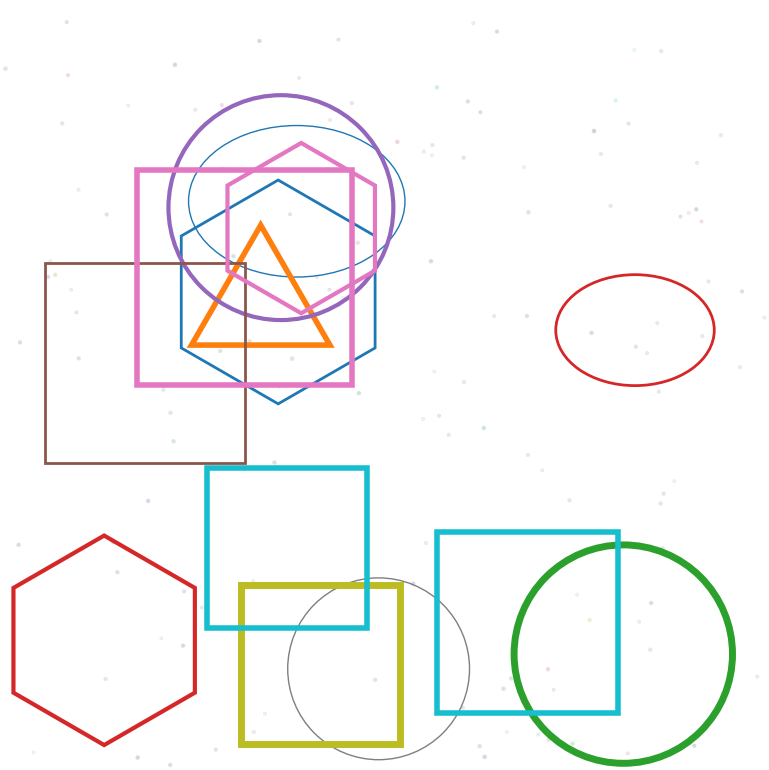[{"shape": "hexagon", "thickness": 1, "radius": 0.73, "center": [0.361, 0.621]}, {"shape": "oval", "thickness": 0.5, "radius": 0.7, "center": [0.385, 0.739]}, {"shape": "triangle", "thickness": 2, "radius": 0.52, "center": [0.339, 0.604]}, {"shape": "circle", "thickness": 2.5, "radius": 0.71, "center": [0.809, 0.151]}, {"shape": "oval", "thickness": 1, "radius": 0.51, "center": [0.825, 0.571]}, {"shape": "hexagon", "thickness": 1.5, "radius": 0.68, "center": [0.135, 0.168]}, {"shape": "circle", "thickness": 1.5, "radius": 0.73, "center": [0.365, 0.73]}, {"shape": "square", "thickness": 1, "radius": 0.65, "center": [0.188, 0.529]}, {"shape": "hexagon", "thickness": 1.5, "radius": 0.55, "center": [0.391, 0.704]}, {"shape": "square", "thickness": 2, "radius": 0.7, "center": [0.317, 0.64]}, {"shape": "circle", "thickness": 0.5, "radius": 0.59, "center": [0.492, 0.131]}, {"shape": "square", "thickness": 2.5, "radius": 0.52, "center": [0.416, 0.137]}, {"shape": "square", "thickness": 2, "radius": 0.52, "center": [0.373, 0.288]}, {"shape": "square", "thickness": 2, "radius": 0.59, "center": [0.685, 0.192]}]